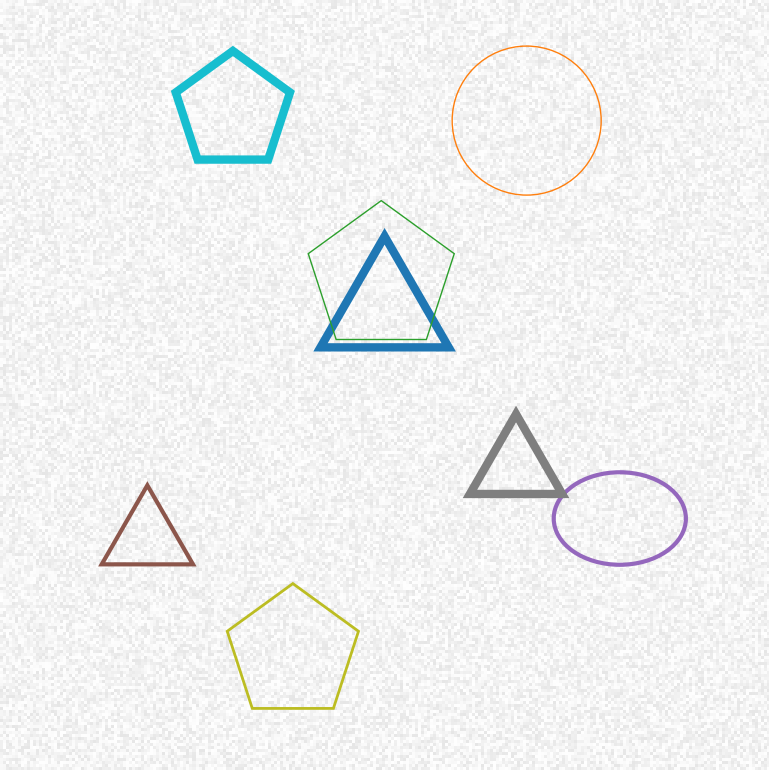[{"shape": "triangle", "thickness": 3, "radius": 0.48, "center": [0.499, 0.597]}, {"shape": "circle", "thickness": 0.5, "radius": 0.48, "center": [0.684, 0.843]}, {"shape": "pentagon", "thickness": 0.5, "radius": 0.5, "center": [0.495, 0.64]}, {"shape": "oval", "thickness": 1.5, "radius": 0.43, "center": [0.805, 0.327]}, {"shape": "triangle", "thickness": 1.5, "radius": 0.34, "center": [0.191, 0.301]}, {"shape": "triangle", "thickness": 3, "radius": 0.35, "center": [0.67, 0.393]}, {"shape": "pentagon", "thickness": 1, "radius": 0.45, "center": [0.38, 0.152]}, {"shape": "pentagon", "thickness": 3, "radius": 0.39, "center": [0.302, 0.856]}]